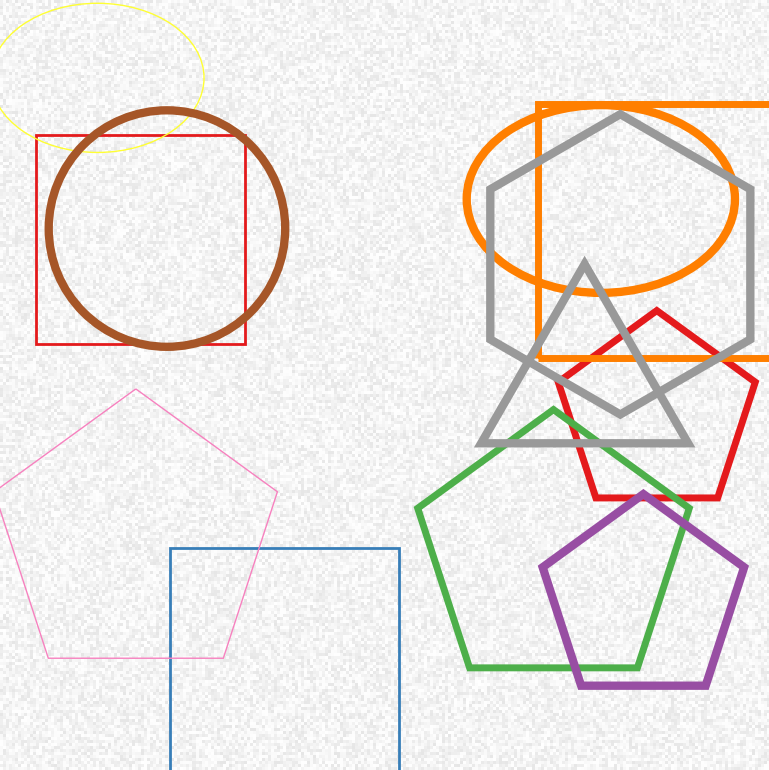[{"shape": "square", "thickness": 1, "radius": 0.68, "center": [0.182, 0.689]}, {"shape": "pentagon", "thickness": 2.5, "radius": 0.67, "center": [0.853, 0.462]}, {"shape": "square", "thickness": 1, "radius": 0.74, "center": [0.37, 0.14]}, {"shape": "pentagon", "thickness": 2.5, "radius": 0.93, "center": [0.719, 0.283]}, {"shape": "pentagon", "thickness": 3, "radius": 0.69, "center": [0.836, 0.221]}, {"shape": "square", "thickness": 2.5, "radius": 0.82, "center": [0.863, 0.7]}, {"shape": "oval", "thickness": 3, "radius": 0.87, "center": [0.78, 0.742]}, {"shape": "oval", "thickness": 0.5, "radius": 0.69, "center": [0.127, 0.899]}, {"shape": "circle", "thickness": 3, "radius": 0.77, "center": [0.217, 0.703]}, {"shape": "pentagon", "thickness": 0.5, "radius": 0.97, "center": [0.176, 0.302]}, {"shape": "triangle", "thickness": 3, "radius": 0.78, "center": [0.759, 0.502]}, {"shape": "hexagon", "thickness": 3, "radius": 0.97, "center": [0.806, 0.657]}]